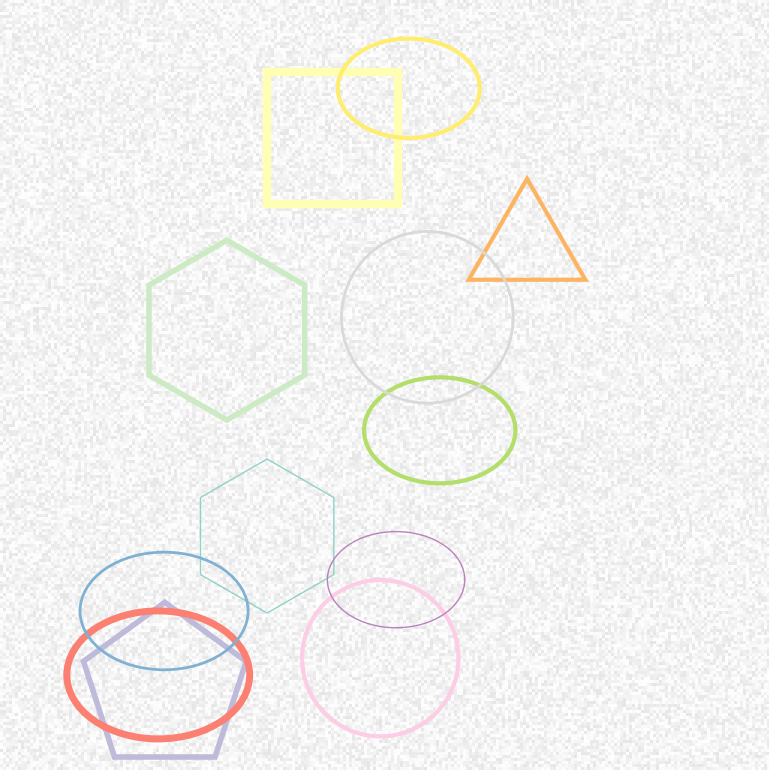[{"shape": "hexagon", "thickness": 0.5, "radius": 0.5, "center": [0.347, 0.304]}, {"shape": "square", "thickness": 3, "radius": 0.43, "center": [0.432, 0.821]}, {"shape": "pentagon", "thickness": 2, "radius": 0.56, "center": [0.214, 0.107]}, {"shape": "oval", "thickness": 2.5, "radius": 0.59, "center": [0.206, 0.123]}, {"shape": "oval", "thickness": 1, "radius": 0.55, "center": [0.213, 0.207]}, {"shape": "triangle", "thickness": 1.5, "radius": 0.44, "center": [0.684, 0.68]}, {"shape": "oval", "thickness": 1.5, "radius": 0.49, "center": [0.571, 0.441]}, {"shape": "circle", "thickness": 1.5, "radius": 0.51, "center": [0.494, 0.145]}, {"shape": "circle", "thickness": 1, "radius": 0.56, "center": [0.555, 0.588]}, {"shape": "oval", "thickness": 0.5, "radius": 0.45, "center": [0.514, 0.247]}, {"shape": "hexagon", "thickness": 2, "radius": 0.58, "center": [0.295, 0.571]}, {"shape": "oval", "thickness": 1.5, "radius": 0.46, "center": [0.531, 0.885]}]